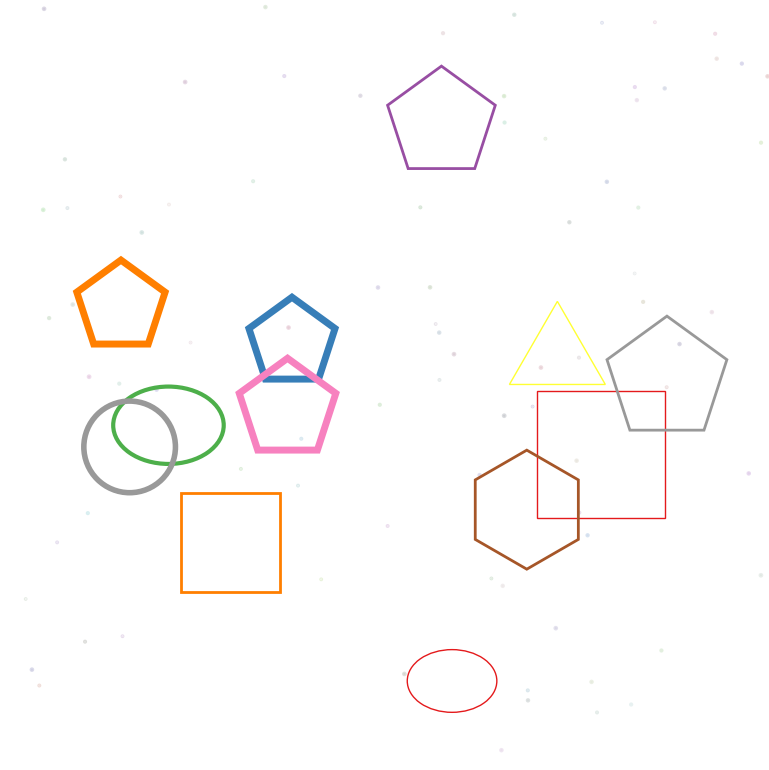[{"shape": "oval", "thickness": 0.5, "radius": 0.29, "center": [0.587, 0.116]}, {"shape": "square", "thickness": 0.5, "radius": 0.41, "center": [0.78, 0.41]}, {"shape": "pentagon", "thickness": 2.5, "radius": 0.29, "center": [0.379, 0.555]}, {"shape": "oval", "thickness": 1.5, "radius": 0.36, "center": [0.219, 0.448]}, {"shape": "pentagon", "thickness": 1, "radius": 0.37, "center": [0.573, 0.841]}, {"shape": "pentagon", "thickness": 2.5, "radius": 0.3, "center": [0.157, 0.602]}, {"shape": "square", "thickness": 1, "radius": 0.32, "center": [0.299, 0.295]}, {"shape": "triangle", "thickness": 0.5, "radius": 0.36, "center": [0.724, 0.537]}, {"shape": "hexagon", "thickness": 1, "radius": 0.39, "center": [0.684, 0.338]}, {"shape": "pentagon", "thickness": 2.5, "radius": 0.33, "center": [0.373, 0.469]}, {"shape": "circle", "thickness": 2, "radius": 0.3, "center": [0.168, 0.42]}, {"shape": "pentagon", "thickness": 1, "radius": 0.41, "center": [0.866, 0.508]}]